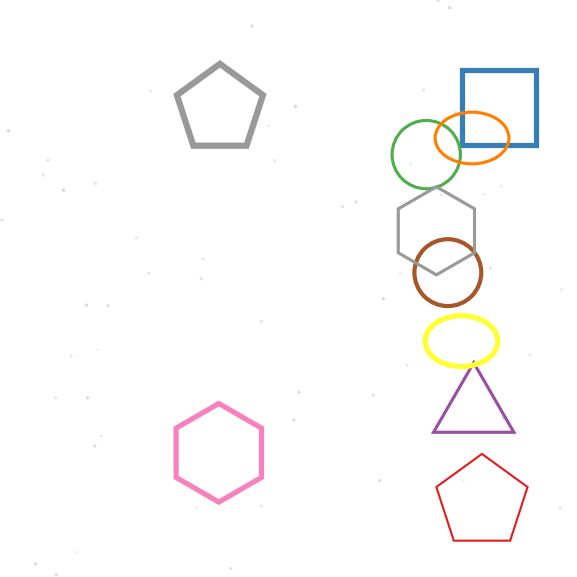[{"shape": "pentagon", "thickness": 1, "radius": 0.42, "center": [0.835, 0.13]}, {"shape": "square", "thickness": 2.5, "radius": 0.32, "center": [0.864, 0.813]}, {"shape": "circle", "thickness": 1.5, "radius": 0.3, "center": [0.738, 0.731]}, {"shape": "triangle", "thickness": 1.5, "radius": 0.4, "center": [0.82, 0.291]}, {"shape": "oval", "thickness": 1.5, "radius": 0.32, "center": [0.817, 0.76]}, {"shape": "oval", "thickness": 2.5, "radius": 0.31, "center": [0.799, 0.408]}, {"shape": "circle", "thickness": 2, "radius": 0.29, "center": [0.776, 0.527]}, {"shape": "hexagon", "thickness": 2.5, "radius": 0.43, "center": [0.379, 0.215]}, {"shape": "pentagon", "thickness": 3, "radius": 0.39, "center": [0.381, 0.81]}, {"shape": "hexagon", "thickness": 1.5, "radius": 0.38, "center": [0.756, 0.599]}]